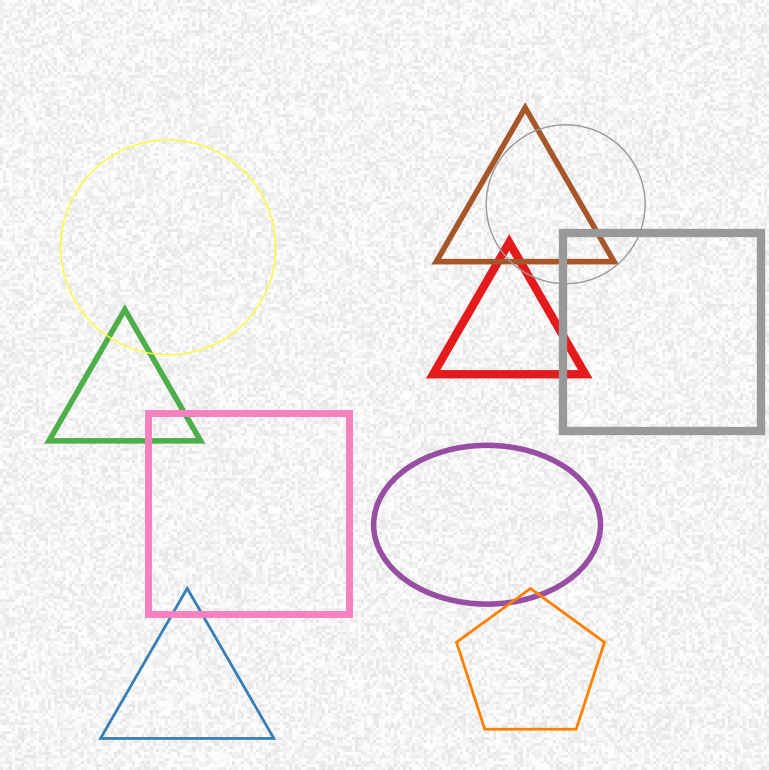[{"shape": "triangle", "thickness": 3, "radius": 0.57, "center": [0.661, 0.571]}, {"shape": "triangle", "thickness": 1, "radius": 0.65, "center": [0.243, 0.106]}, {"shape": "triangle", "thickness": 2, "radius": 0.57, "center": [0.162, 0.484]}, {"shape": "oval", "thickness": 2, "radius": 0.74, "center": [0.633, 0.319]}, {"shape": "pentagon", "thickness": 1, "radius": 0.51, "center": [0.689, 0.135]}, {"shape": "circle", "thickness": 0.5, "radius": 0.7, "center": [0.218, 0.679]}, {"shape": "triangle", "thickness": 2, "radius": 0.67, "center": [0.682, 0.727]}, {"shape": "square", "thickness": 2.5, "radius": 0.65, "center": [0.323, 0.333]}, {"shape": "square", "thickness": 3, "radius": 0.64, "center": [0.86, 0.569]}, {"shape": "circle", "thickness": 0.5, "radius": 0.52, "center": [0.735, 0.735]}]